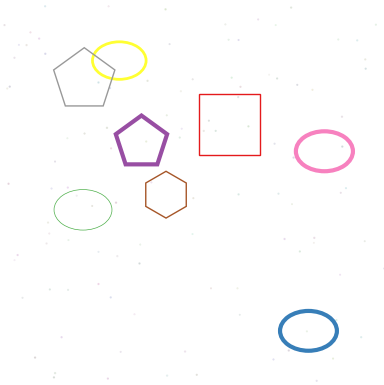[{"shape": "square", "thickness": 1, "radius": 0.4, "center": [0.595, 0.676]}, {"shape": "oval", "thickness": 3, "radius": 0.37, "center": [0.801, 0.141]}, {"shape": "oval", "thickness": 0.5, "radius": 0.38, "center": [0.216, 0.455]}, {"shape": "pentagon", "thickness": 3, "radius": 0.35, "center": [0.367, 0.63]}, {"shape": "oval", "thickness": 2, "radius": 0.35, "center": [0.31, 0.843]}, {"shape": "hexagon", "thickness": 1, "radius": 0.3, "center": [0.431, 0.494]}, {"shape": "oval", "thickness": 3, "radius": 0.37, "center": [0.843, 0.607]}, {"shape": "pentagon", "thickness": 1, "radius": 0.42, "center": [0.219, 0.792]}]